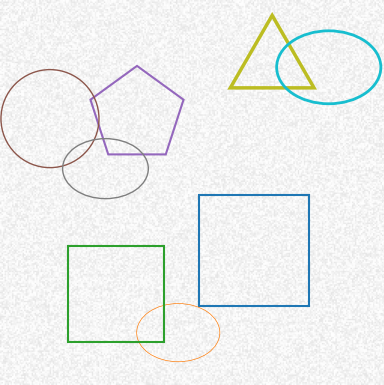[{"shape": "square", "thickness": 1.5, "radius": 0.72, "center": [0.66, 0.349]}, {"shape": "oval", "thickness": 0.5, "radius": 0.54, "center": [0.463, 0.136]}, {"shape": "square", "thickness": 1.5, "radius": 0.62, "center": [0.3, 0.236]}, {"shape": "pentagon", "thickness": 1.5, "radius": 0.64, "center": [0.356, 0.702]}, {"shape": "circle", "thickness": 1, "radius": 0.64, "center": [0.13, 0.692]}, {"shape": "oval", "thickness": 1, "radius": 0.56, "center": [0.274, 0.562]}, {"shape": "triangle", "thickness": 2.5, "radius": 0.63, "center": [0.707, 0.835]}, {"shape": "oval", "thickness": 2, "radius": 0.68, "center": [0.854, 0.825]}]